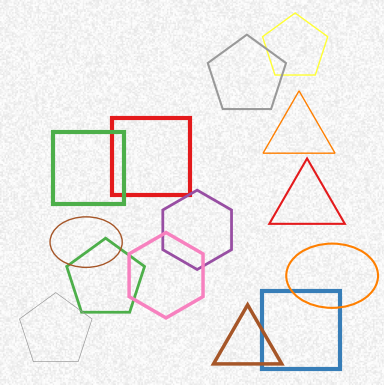[{"shape": "square", "thickness": 3, "radius": 0.5, "center": [0.392, 0.594]}, {"shape": "triangle", "thickness": 1.5, "radius": 0.57, "center": [0.798, 0.475]}, {"shape": "square", "thickness": 3, "radius": 0.51, "center": [0.783, 0.142]}, {"shape": "square", "thickness": 3, "radius": 0.46, "center": [0.23, 0.563]}, {"shape": "pentagon", "thickness": 2, "radius": 0.53, "center": [0.274, 0.275]}, {"shape": "hexagon", "thickness": 2, "radius": 0.52, "center": [0.512, 0.403]}, {"shape": "triangle", "thickness": 1, "radius": 0.54, "center": [0.777, 0.656]}, {"shape": "oval", "thickness": 1.5, "radius": 0.6, "center": [0.863, 0.284]}, {"shape": "pentagon", "thickness": 1, "radius": 0.45, "center": [0.767, 0.877]}, {"shape": "oval", "thickness": 1, "radius": 0.47, "center": [0.224, 0.371]}, {"shape": "triangle", "thickness": 2.5, "radius": 0.51, "center": [0.643, 0.106]}, {"shape": "hexagon", "thickness": 2.5, "radius": 0.55, "center": [0.431, 0.285]}, {"shape": "pentagon", "thickness": 1.5, "radius": 0.53, "center": [0.641, 0.803]}, {"shape": "pentagon", "thickness": 0.5, "radius": 0.5, "center": [0.145, 0.141]}]